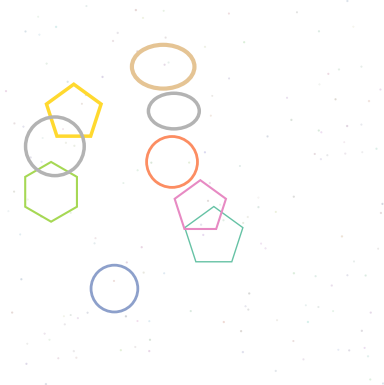[{"shape": "pentagon", "thickness": 1, "radius": 0.4, "center": [0.555, 0.384]}, {"shape": "circle", "thickness": 2, "radius": 0.33, "center": [0.447, 0.579]}, {"shape": "circle", "thickness": 2, "radius": 0.3, "center": [0.297, 0.25]}, {"shape": "pentagon", "thickness": 1.5, "radius": 0.35, "center": [0.52, 0.462]}, {"shape": "hexagon", "thickness": 1.5, "radius": 0.39, "center": [0.133, 0.502]}, {"shape": "pentagon", "thickness": 2.5, "radius": 0.37, "center": [0.192, 0.707]}, {"shape": "oval", "thickness": 3, "radius": 0.41, "center": [0.424, 0.827]}, {"shape": "circle", "thickness": 2.5, "radius": 0.38, "center": [0.143, 0.62]}, {"shape": "oval", "thickness": 2.5, "radius": 0.33, "center": [0.452, 0.712]}]